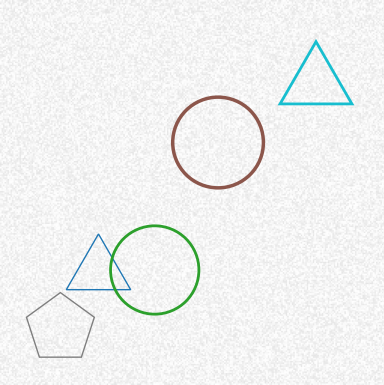[{"shape": "triangle", "thickness": 1, "radius": 0.48, "center": [0.256, 0.296]}, {"shape": "circle", "thickness": 2, "radius": 0.57, "center": [0.402, 0.299]}, {"shape": "circle", "thickness": 2.5, "radius": 0.59, "center": [0.566, 0.63]}, {"shape": "pentagon", "thickness": 1, "radius": 0.46, "center": [0.157, 0.147]}, {"shape": "triangle", "thickness": 2, "radius": 0.54, "center": [0.821, 0.784]}]